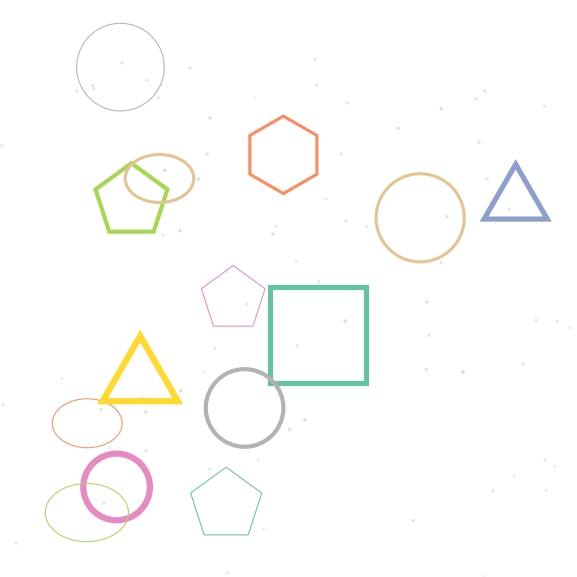[{"shape": "square", "thickness": 2.5, "radius": 0.42, "center": [0.55, 0.42]}, {"shape": "pentagon", "thickness": 0.5, "radius": 0.32, "center": [0.392, 0.125]}, {"shape": "hexagon", "thickness": 1.5, "radius": 0.34, "center": [0.491, 0.731]}, {"shape": "oval", "thickness": 0.5, "radius": 0.3, "center": [0.151, 0.266]}, {"shape": "triangle", "thickness": 2.5, "radius": 0.32, "center": [0.893, 0.651]}, {"shape": "pentagon", "thickness": 0.5, "radius": 0.29, "center": [0.404, 0.481]}, {"shape": "circle", "thickness": 3, "radius": 0.29, "center": [0.202, 0.156]}, {"shape": "pentagon", "thickness": 2, "radius": 0.33, "center": [0.228, 0.651]}, {"shape": "oval", "thickness": 0.5, "radius": 0.36, "center": [0.15, 0.112]}, {"shape": "triangle", "thickness": 3, "radius": 0.38, "center": [0.243, 0.342]}, {"shape": "oval", "thickness": 1.5, "radius": 0.3, "center": [0.276, 0.69]}, {"shape": "circle", "thickness": 1.5, "radius": 0.38, "center": [0.728, 0.622]}, {"shape": "circle", "thickness": 2, "radius": 0.34, "center": [0.424, 0.293]}, {"shape": "circle", "thickness": 0.5, "radius": 0.38, "center": [0.209, 0.883]}]